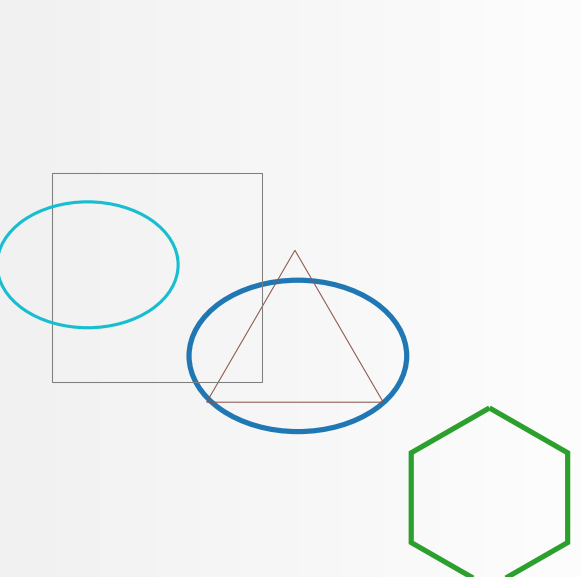[{"shape": "oval", "thickness": 2.5, "radius": 0.94, "center": [0.512, 0.383]}, {"shape": "hexagon", "thickness": 2.5, "radius": 0.78, "center": [0.842, 0.137]}, {"shape": "triangle", "thickness": 0.5, "radius": 0.88, "center": [0.507, 0.39]}, {"shape": "square", "thickness": 0.5, "radius": 0.91, "center": [0.27, 0.519]}, {"shape": "oval", "thickness": 1.5, "radius": 0.78, "center": [0.151, 0.541]}]